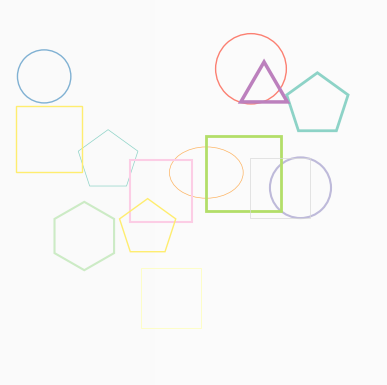[{"shape": "pentagon", "thickness": 2, "radius": 0.42, "center": [0.819, 0.728]}, {"shape": "pentagon", "thickness": 0.5, "radius": 0.4, "center": [0.279, 0.582]}, {"shape": "square", "thickness": 0.5, "radius": 0.39, "center": [0.442, 0.226]}, {"shape": "circle", "thickness": 1.5, "radius": 0.39, "center": [0.775, 0.512]}, {"shape": "circle", "thickness": 1, "radius": 0.46, "center": [0.648, 0.821]}, {"shape": "circle", "thickness": 1, "radius": 0.34, "center": [0.114, 0.802]}, {"shape": "oval", "thickness": 0.5, "radius": 0.48, "center": [0.532, 0.552]}, {"shape": "square", "thickness": 2, "radius": 0.48, "center": [0.629, 0.549]}, {"shape": "square", "thickness": 1.5, "radius": 0.4, "center": [0.414, 0.504]}, {"shape": "square", "thickness": 0.5, "radius": 0.39, "center": [0.722, 0.512]}, {"shape": "triangle", "thickness": 2.5, "radius": 0.35, "center": [0.681, 0.77]}, {"shape": "hexagon", "thickness": 1.5, "radius": 0.44, "center": [0.218, 0.387]}, {"shape": "square", "thickness": 1, "radius": 0.43, "center": [0.126, 0.638]}, {"shape": "pentagon", "thickness": 1, "radius": 0.38, "center": [0.381, 0.408]}]